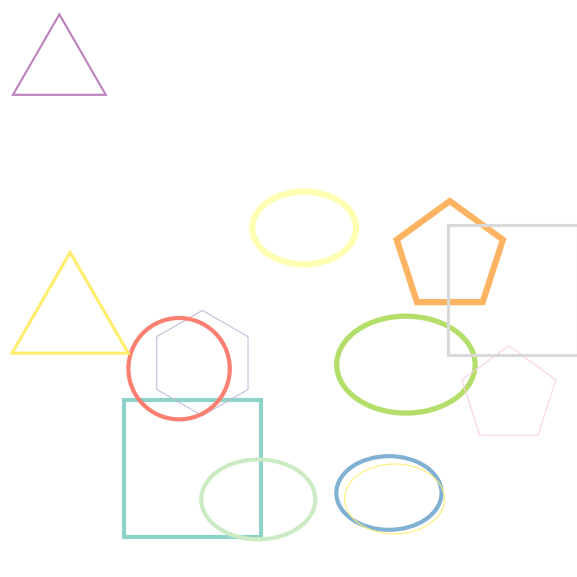[{"shape": "square", "thickness": 2, "radius": 0.59, "center": [0.334, 0.188]}, {"shape": "oval", "thickness": 3, "radius": 0.45, "center": [0.527, 0.604]}, {"shape": "hexagon", "thickness": 0.5, "radius": 0.46, "center": [0.35, 0.37]}, {"shape": "circle", "thickness": 2, "radius": 0.44, "center": [0.31, 0.361]}, {"shape": "oval", "thickness": 2, "radius": 0.46, "center": [0.673, 0.145]}, {"shape": "pentagon", "thickness": 3, "radius": 0.48, "center": [0.779, 0.554]}, {"shape": "oval", "thickness": 2.5, "radius": 0.6, "center": [0.703, 0.368]}, {"shape": "pentagon", "thickness": 0.5, "radius": 0.43, "center": [0.881, 0.315]}, {"shape": "square", "thickness": 1.5, "radius": 0.56, "center": [0.889, 0.497]}, {"shape": "triangle", "thickness": 1, "radius": 0.46, "center": [0.103, 0.881]}, {"shape": "oval", "thickness": 2, "radius": 0.49, "center": [0.447, 0.134]}, {"shape": "triangle", "thickness": 1.5, "radius": 0.58, "center": [0.121, 0.446]}, {"shape": "oval", "thickness": 0.5, "radius": 0.43, "center": [0.683, 0.135]}]